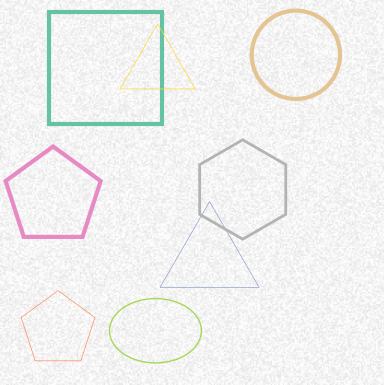[{"shape": "square", "thickness": 3, "radius": 0.73, "center": [0.274, 0.823]}, {"shape": "pentagon", "thickness": 0.5, "radius": 0.5, "center": [0.151, 0.144]}, {"shape": "triangle", "thickness": 0.5, "radius": 0.74, "center": [0.544, 0.328]}, {"shape": "pentagon", "thickness": 3, "radius": 0.65, "center": [0.138, 0.49]}, {"shape": "oval", "thickness": 1, "radius": 0.6, "center": [0.404, 0.141]}, {"shape": "triangle", "thickness": 0.5, "radius": 0.56, "center": [0.409, 0.825]}, {"shape": "circle", "thickness": 3, "radius": 0.57, "center": [0.769, 0.858]}, {"shape": "hexagon", "thickness": 2, "radius": 0.65, "center": [0.63, 0.508]}]